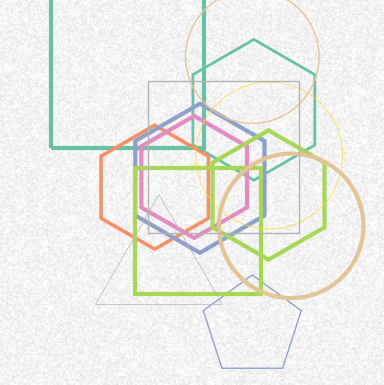[{"shape": "square", "thickness": 3, "radius": 0.99, "center": [0.331, 0.813]}, {"shape": "hexagon", "thickness": 2, "radius": 0.91, "center": [0.659, 0.715]}, {"shape": "hexagon", "thickness": 2.5, "radius": 0.81, "center": [0.402, 0.514]}, {"shape": "pentagon", "thickness": 1, "radius": 0.67, "center": [0.655, 0.152]}, {"shape": "hexagon", "thickness": 3, "radius": 0.97, "center": [0.519, 0.537]}, {"shape": "hexagon", "thickness": 3, "radius": 0.79, "center": [0.504, 0.54]}, {"shape": "hexagon", "thickness": 3, "radius": 0.84, "center": [0.697, 0.493]}, {"shape": "square", "thickness": 3, "radius": 0.82, "center": [0.513, 0.4]}, {"shape": "circle", "thickness": 0.5, "radius": 0.95, "center": [0.699, 0.596]}, {"shape": "circle", "thickness": 3, "radius": 0.94, "center": [0.756, 0.413]}, {"shape": "circle", "thickness": 1, "radius": 0.87, "center": [0.655, 0.853]}, {"shape": "triangle", "thickness": 0.5, "radius": 0.95, "center": [0.413, 0.304]}, {"shape": "square", "thickness": 1, "radius": 0.98, "center": [0.58, 0.592]}]